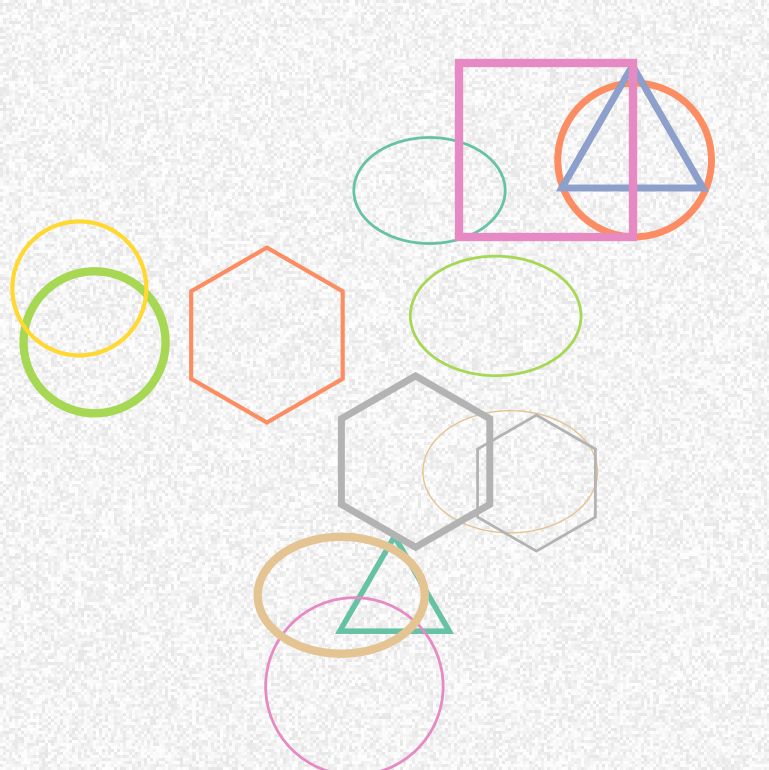[{"shape": "oval", "thickness": 1, "radius": 0.49, "center": [0.558, 0.753]}, {"shape": "triangle", "thickness": 2, "radius": 0.41, "center": [0.512, 0.221]}, {"shape": "circle", "thickness": 2.5, "radius": 0.5, "center": [0.824, 0.792]}, {"shape": "hexagon", "thickness": 1.5, "radius": 0.57, "center": [0.347, 0.565]}, {"shape": "triangle", "thickness": 2.5, "radius": 0.53, "center": [0.821, 0.809]}, {"shape": "circle", "thickness": 1, "radius": 0.58, "center": [0.46, 0.109]}, {"shape": "square", "thickness": 3, "radius": 0.57, "center": [0.709, 0.806]}, {"shape": "circle", "thickness": 3, "radius": 0.46, "center": [0.123, 0.555]}, {"shape": "oval", "thickness": 1, "radius": 0.55, "center": [0.644, 0.59]}, {"shape": "circle", "thickness": 1.5, "radius": 0.44, "center": [0.103, 0.625]}, {"shape": "oval", "thickness": 0.5, "radius": 0.57, "center": [0.663, 0.387]}, {"shape": "oval", "thickness": 3, "radius": 0.54, "center": [0.443, 0.227]}, {"shape": "hexagon", "thickness": 2.5, "radius": 0.56, "center": [0.54, 0.401]}, {"shape": "hexagon", "thickness": 1, "radius": 0.44, "center": [0.697, 0.373]}]